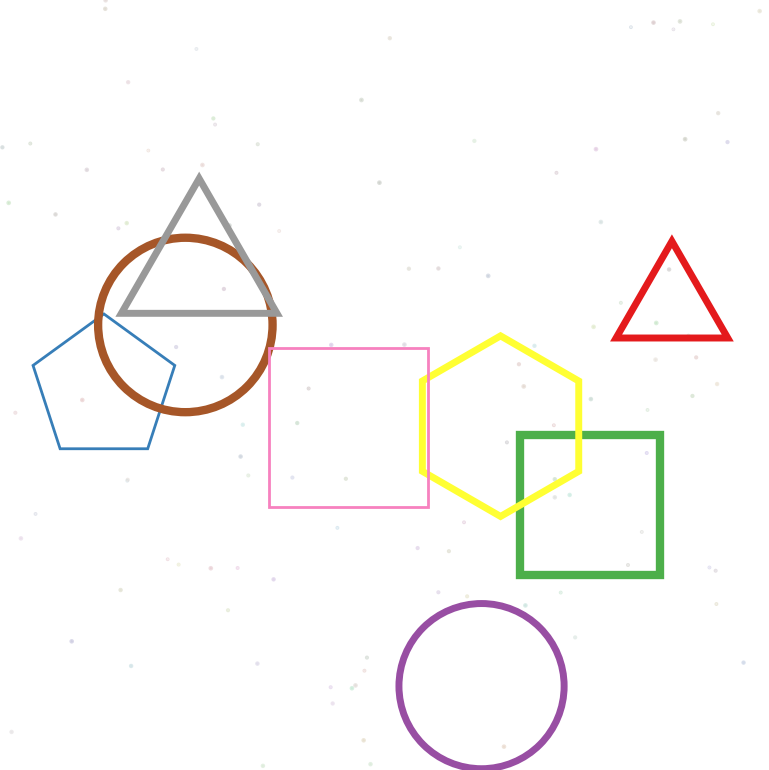[{"shape": "triangle", "thickness": 2.5, "radius": 0.42, "center": [0.873, 0.603]}, {"shape": "pentagon", "thickness": 1, "radius": 0.48, "center": [0.135, 0.496]}, {"shape": "square", "thickness": 3, "radius": 0.45, "center": [0.766, 0.344]}, {"shape": "circle", "thickness": 2.5, "radius": 0.54, "center": [0.625, 0.109]}, {"shape": "hexagon", "thickness": 2.5, "radius": 0.59, "center": [0.65, 0.447]}, {"shape": "circle", "thickness": 3, "radius": 0.57, "center": [0.241, 0.578]}, {"shape": "square", "thickness": 1, "radius": 0.52, "center": [0.452, 0.445]}, {"shape": "triangle", "thickness": 2.5, "radius": 0.58, "center": [0.259, 0.651]}]